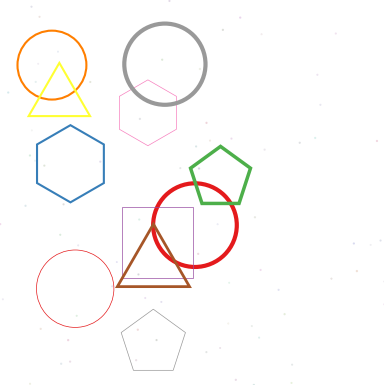[{"shape": "circle", "thickness": 3, "radius": 0.54, "center": [0.506, 0.415]}, {"shape": "circle", "thickness": 0.5, "radius": 0.5, "center": [0.195, 0.25]}, {"shape": "hexagon", "thickness": 1.5, "radius": 0.5, "center": [0.183, 0.575]}, {"shape": "pentagon", "thickness": 2.5, "radius": 0.41, "center": [0.573, 0.538]}, {"shape": "square", "thickness": 0.5, "radius": 0.46, "center": [0.41, 0.371]}, {"shape": "circle", "thickness": 1.5, "radius": 0.45, "center": [0.135, 0.831]}, {"shape": "triangle", "thickness": 1.5, "radius": 0.46, "center": [0.154, 0.745]}, {"shape": "triangle", "thickness": 2, "radius": 0.54, "center": [0.399, 0.31]}, {"shape": "hexagon", "thickness": 0.5, "radius": 0.43, "center": [0.384, 0.707]}, {"shape": "circle", "thickness": 3, "radius": 0.53, "center": [0.428, 0.833]}, {"shape": "pentagon", "thickness": 0.5, "radius": 0.44, "center": [0.398, 0.109]}]